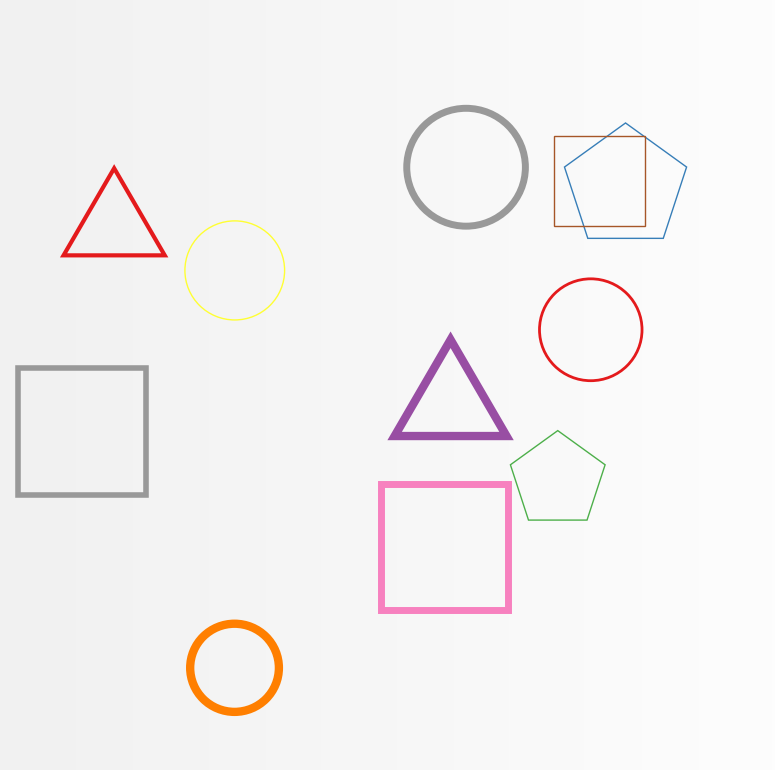[{"shape": "triangle", "thickness": 1.5, "radius": 0.38, "center": [0.147, 0.706]}, {"shape": "circle", "thickness": 1, "radius": 0.33, "center": [0.762, 0.572]}, {"shape": "pentagon", "thickness": 0.5, "radius": 0.41, "center": [0.807, 0.757]}, {"shape": "pentagon", "thickness": 0.5, "radius": 0.32, "center": [0.72, 0.377]}, {"shape": "triangle", "thickness": 3, "radius": 0.42, "center": [0.581, 0.475]}, {"shape": "circle", "thickness": 3, "radius": 0.29, "center": [0.303, 0.133]}, {"shape": "circle", "thickness": 0.5, "radius": 0.32, "center": [0.303, 0.649]}, {"shape": "square", "thickness": 0.5, "radius": 0.29, "center": [0.774, 0.765]}, {"shape": "square", "thickness": 2.5, "radius": 0.41, "center": [0.573, 0.289]}, {"shape": "circle", "thickness": 2.5, "radius": 0.38, "center": [0.601, 0.783]}, {"shape": "square", "thickness": 2, "radius": 0.41, "center": [0.106, 0.439]}]